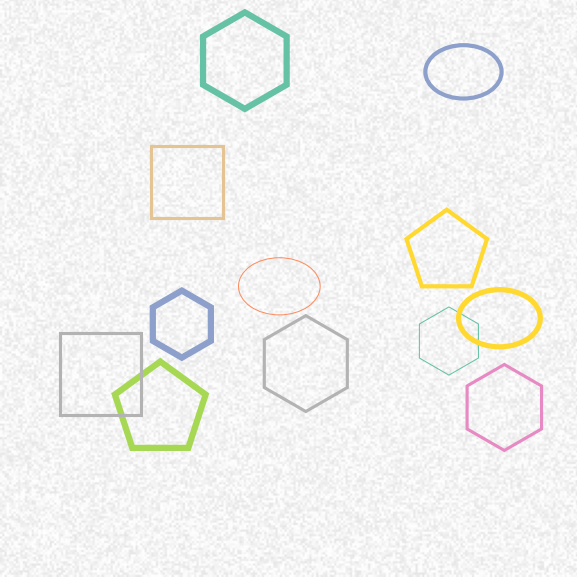[{"shape": "hexagon", "thickness": 3, "radius": 0.42, "center": [0.424, 0.894]}, {"shape": "hexagon", "thickness": 0.5, "radius": 0.3, "center": [0.777, 0.409]}, {"shape": "oval", "thickness": 0.5, "radius": 0.35, "center": [0.484, 0.503]}, {"shape": "hexagon", "thickness": 3, "radius": 0.29, "center": [0.315, 0.438]}, {"shape": "oval", "thickness": 2, "radius": 0.33, "center": [0.803, 0.875]}, {"shape": "hexagon", "thickness": 1.5, "radius": 0.37, "center": [0.873, 0.294]}, {"shape": "pentagon", "thickness": 3, "radius": 0.41, "center": [0.278, 0.29]}, {"shape": "oval", "thickness": 2.5, "radius": 0.35, "center": [0.865, 0.448]}, {"shape": "pentagon", "thickness": 2, "radius": 0.37, "center": [0.774, 0.563]}, {"shape": "square", "thickness": 1.5, "radius": 0.31, "center": [0.323, 0.684]}, {"shape": "square", "thickness": 1.5, "radius": 0.35, "center": [0.174, 0.352]}, {"shape": "hexagon", "thickness": 1.5, "radius": 0.42, "center": [0.53, 0.37]}]